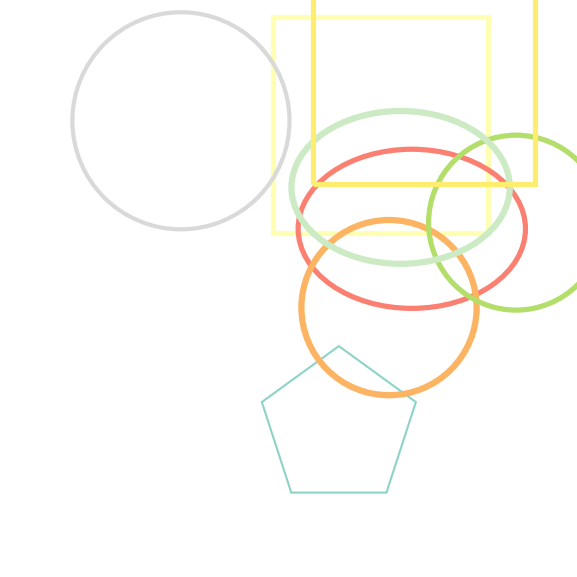[{"shape": "pentagon", "thickness": 1, "radius": 0.7, "center": [0.587, 0.26]}, {"shape": "square", "thickness": 2.5, "radius": 0.93, "center": [0.659, 0.783]}, {"shape": "oval", "thickness": 2.5, "radius": 0.98, "center": [0.713, 0.603]}, {"shape": "circle", "thickness": 3, "radius": 0.76, "center": [0.674, 0.467]}, {"shape": "circle", "thickness": 2.5, "radius": 0.76, "center": [0.894, 0.614]}, {"shape": "circle", "thickness": 2, "radius": 0.94, "center": [0.313, 0.79]}, {"shape": "oval", "thickness": 3, "radius": 0.95, "center": [0.694, 0.675]}, {"shape": "square", "thickness": 2.5, "radius": 0.96, "center": [0.735, 0.871]}]